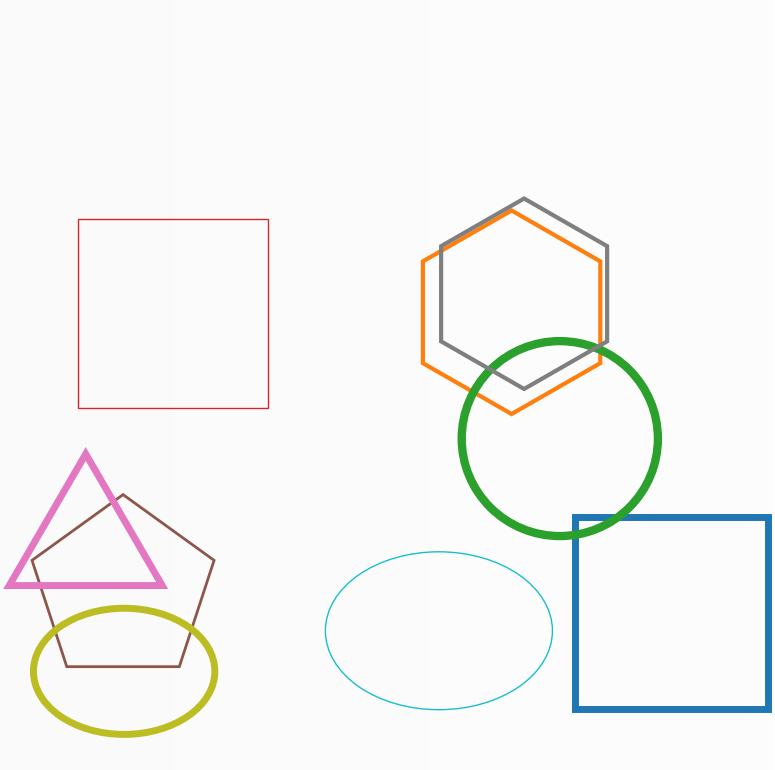[{"shape": "square", "thickness": 2.5, "radius": 0.62, "center": [0.866, 0.204]}, {"shape": "hexagon", "thickness": 1.5, "radius": 0.66, "center": [0.66, 0.594]}, {"shape": "circle", "thickness": 3, "radius": 0.63, "center": [0.722, 0.43]}, {"shape": "square", "thickness": 0.5, "radius": 0.61, "center": [0.223, 0.592]}, {"shape": "pentagon", "thickness": 1, "radius": 0.62, "center": [0.159, 0.234]}, {"shape": "triangle", "thickness": 2.5, "radius": 0.57, "center": [0.111, 0.297]}, {"shape": "hexagon", "thickness": 1.5, "radius": 0.62, "center": [0.676, 0.619]}, {"shape": "oval", "thickness": 2.5, "radius": 0.59, "center": [0.16, 0.128]}, {"shape": "oval", "thickness": 0.5, "radius": 0.73, "center": [0.566, 0.181]}]